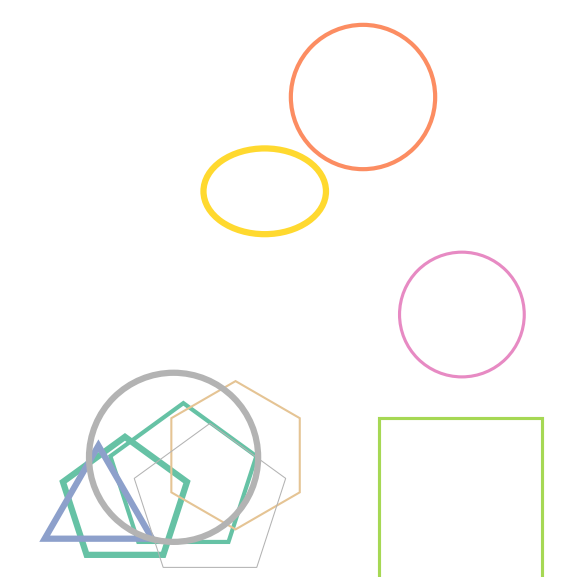[{"shape": "pentagon", "thickness": 2, "radius": 0.66, "center": [0.318, 0.168]}, {"shape": "pentagon", "thickness": 3, "radius": 0.56, "center": [0.216, 0.13]}, {"shape": "circle", "thickness": 2, "radius": 0.62, "center": [0.629, 0.831]}, {"shape": "triangle", "thickness": 3, "radius": 0.54, "center": [0.17, 0.12]}, {"shape": "circle", "thickness": 1.5, "radius": 0.54, "center": [0.8, 0.454]}, {"shape": "square", "thickness": 1.5, "radius": 0.71, "center": [0.797, 0.134]}, {"shape": "oval", "thickness": 3, "radius": 0.53, "center": [0.458, 0.668]}, {"shape": "hexagon", "thickness": 1, "radius": 0.64, "center": [0.408, 0.211]}, {"shape": "pentagon", "thickness": 0.5, "radius": 0.69, "center": [0.364, 0.128]}, {"shape": "circle", "thickness": 3, "radius": 0.73, "center": [0.301, 0.207]}]